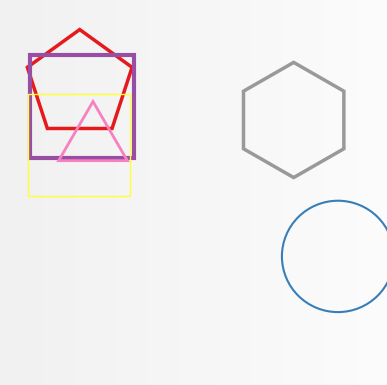[{"shape": "pentagon", "thickness": 2.5, "radius": 0.71, "center": [0.206, 0.781]}, {"shape": "circle", "thickness": 1.5, "radius": 0.72, "center": [0.872, 0.334]}, {"shape": "square", "thickness": 3, "radius": 0.67, "center": [0.211, 0.723]}, {"shape": "square", "thickness": 1, "radius": 0.66, "center": [0.205, 0.623]}, {"shape": "triangle", "thickness": 2, "radius": 0.51, "center": [0.24, 0.634]}, {"shape": "hexagon", "thickness": 2.5, "radius": 0.75, "center": [0.758, 0.688]}]